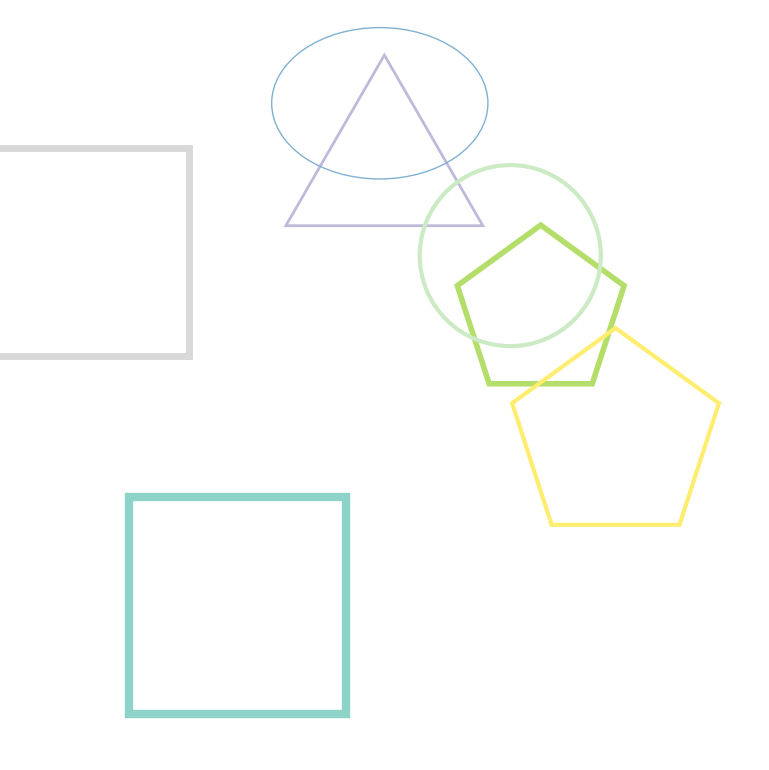[{"shape": "square", "thickness": 3, "radius": 0.7, "center": [0.308, 0.214]}, {"shape": "triangle", "thickness": 1, "radius": 0.74, "center": [0.499, 0.781]}, {"shape": "oval", "thickness": 0.5, "radius": 0.7, "center": [0.493, 0.866]}, {"shape": "pentagon", "thickness": 2, "radius": 0.57, "center": [0.702, 0.594]}, {"shape": "square", "thickness": 2.5, "radius": 0.67, "center": [0.11, 0.672]}, {"shape": "circle", "thickness": 1.5, "radius": 0.59, "center": [0.663, 0.668]}, {"shape": "pentagon", "thickness": 1.5, "radius": 0.71, "center": [0.799, 0.433]}]